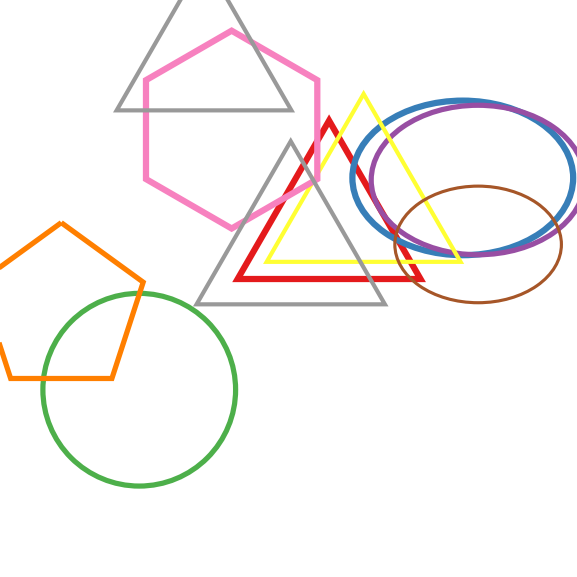[{"shape": "triangle", "thickness": 3, "radius": 0.91, "center": [0.57, 0.607]}, {"shape": "oval", "thickness": 3, "radius": 0.96, "center": [0.801, 0.691]}, {"shape": "circle", "thickness": 2.5, "radius": 0.83, "center": [0.241, 0.324]}, {"shape": "oval", "thickness": 2.5, "radius": 0.92, "center": [0.828, 0.687]}, {"shape": "pentagon", "thickness": 2.5, "radius": 0.75, "center": [0.106, 0.464]}, {"shape": "triangle", "thickness": 2, "radius": 0.97, "center": [0.63, 0.643]}, {"shape": "oval", "thickness": 1.5, "radius": 0.72, "center": [0.828, 0.576]}, {"shape": "hexagon", "thickness": 3, "radius": 0.86, "center": [0.401, 0.775]}, {"shape": "triangle", "thickness": 2, "radius": 0.87, "center": [0.353, 0.895]}, {"shape": "triangle", "thickness": 2, "radius": 0.94, "center": [0.503, 0.566]}]